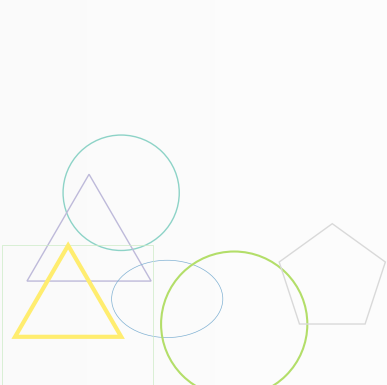[{"shape": "circle", "thickness": 1, "radius": 0.75, "center": [0.313, 0.499]}, {"shape": "triangle", "thickness": 1, "radius": 0.92, "center": [0.23, 0.362]}, {"shape": "oval", "thickness": 0.5, "radius": 0.72, "center": [0.431, 0.224]}, {"shape": "circle", "thickness": 1.5, "radius": 0.94, "center": [0.604, 0.158]}, {"shape": "pentagon", "thickness": 1, "radius": 0.72, "center": [0.857, 0.275]}, {"shape": "square", "thickness": 0.5, "radius": 0.97, "center": [0.2, 0.168]}, {"shape": "triangle", "thickness": 3, "radius": 0.79, "center": [0.176, 0.204]}]